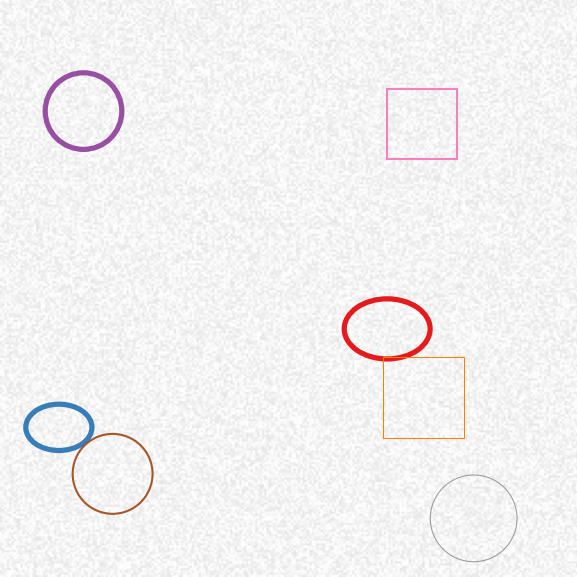[{"shape": "oval", "thickness": 2.5, "radius": 0.37, "center": [0.67, 0.43]}, {"shape": "oval", "thickness": 2.5, "radius": 0.29, "center": [0.102, 0.259]}, {"shape": "circle", "thickness": 2.5, "radius": 0.33, "center": [0.145, 0.807]}, {"shape": "square", "thickness": 0.5, "radius": 0.35, "center": [0.734, 0.311]}, {"shape": "circle", "thickness": 1, "radius": 0.35, "center": [0.195, 0.179]}, {"shape": "square", "thickness": 1, "radius": 0.3, "center": [0.731, 0.784]}, {"shape": "circle", "thickness": 0.5, "radius": 0.38, "center": [0.82, 0.102]}]